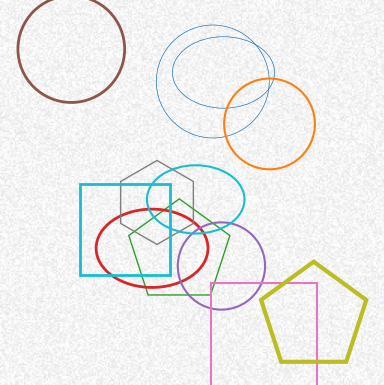[{"shape": "circle", "thickness": 0.5, "radius": 0.73, "center": [0.553, 0.788]}, {"shape": "oval", "thickness": 0.5, "radius": 0.66, "center": [0.58, 0.812]}, {"shape": "circle", "thickness": 1.5, "radius": 0.59, "center": [0.7, 0.678]}, {"shape": "pentagon", "thickness": 1, "radius": 0.69, "center": [0.466, 0.345]}, {"shape": "oval", "thickness": 2, "radius": 0.73, "center": [0.395, 0.355]}, {"shape": "circle", "thickness": 1.5, "radius": 0.57, "center": [0.575, 0.309]}, {"shape": "circle", "thickness": 2, "radius": 0.69, "center": [0.185, 0.872]}, {"shape": "square", "thickness": 1.5, "radius": 0.69, "center": [0.687, 0.128]}, {"shape": "hexagon", "thickness": 1, "radius": 0.55, "center": [0.408, 0.474]}, {"shape": "pentagon", "thickness": 3, "radius": 0.72, "center": [0.815, 0.177]}, {"shape": "oval", "thickness": 1.5, "radius": 0.63, "center": [0.508, 0.482]}, {"shape": "square", "thickness": 2, "radius": 0.59, "center": [0.325, 0.404]}]